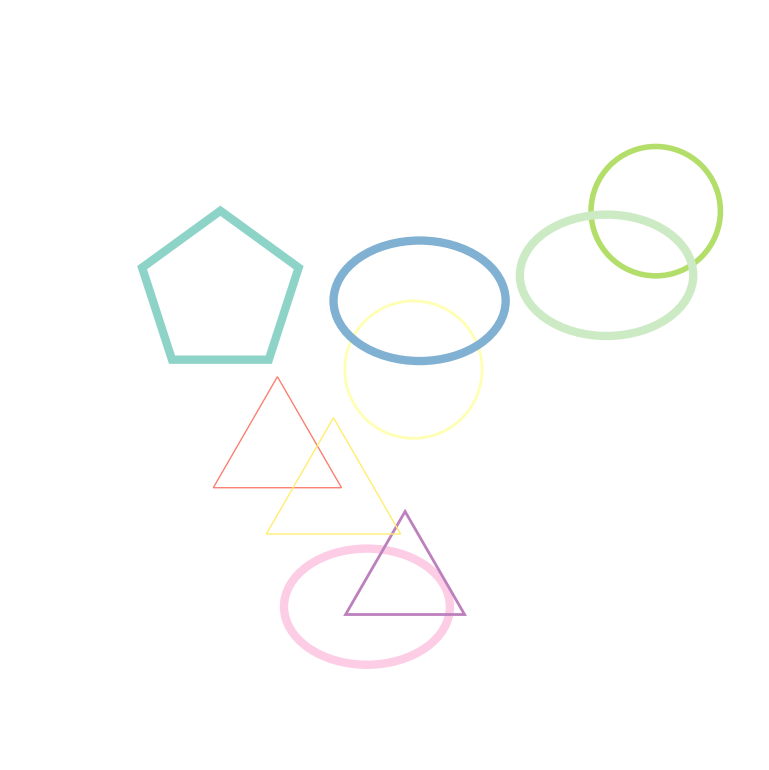[{"shape": "pentagon", "thickness": 3, "radius": 0.53, "center": [0.286, 0.619]}, {"shape": "circle", "thickness": 1, "radius": 0.45, "center": [0.537, 0.52]}, {"shape": "triangle", "thickness": 0.5, "radius": 0.48, "center": [0.36, 0.415]}, {"shape": "oval", "thickness": 3, "radius": 0.56, "center": [0.545, 0.609]}, {"shape": "circle", "thickness": 2, "radius": 0.42, "center": [0.852, 0.726]}, {"shape": "oval", "thickness": 3, "radius": 0.54, "center": [0.477, 0.212]}, {"shape": "triangle", "thickness": 1, "radius": 0.45, "center": [0.526, 0.247]}, {"shape": "oval", "thickness": 3, "radius": 0.56, "center": [0.788, 0.642]}, {"shape": "triangle", "thickness": 0.5, "radius": 0.5, "center": [0.433, 0.357]}]